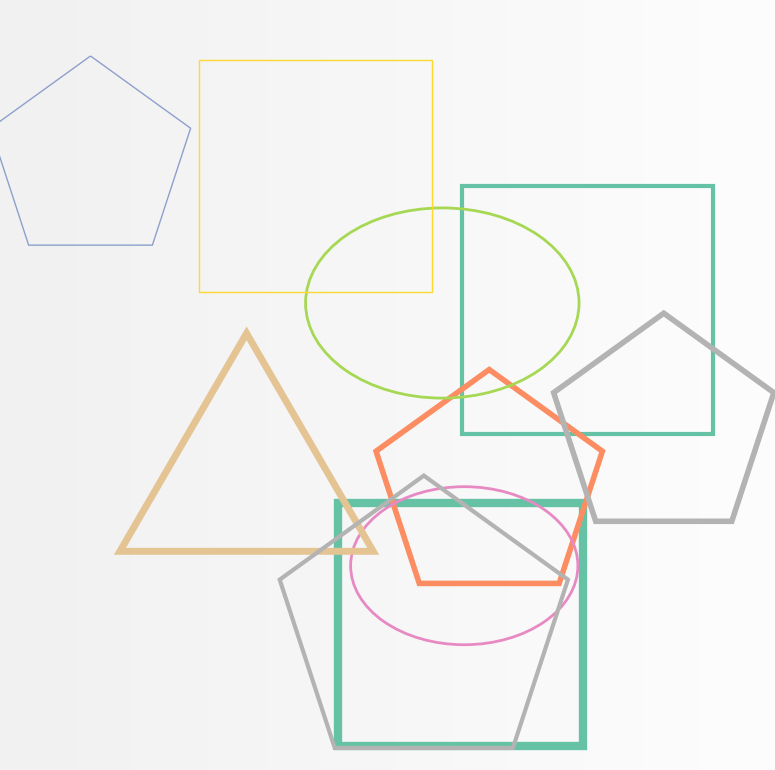[{"shape": "square", "thickness": 1.5, "radius": 0.81, "center": [0.758, 0.597]}, {"shape": "square", "thickness": 3, "radius": 0.79, "center": [0.594, 0.189]}, {"shape": "pentagon", "thickness": 2, "radius": 0.77, "center": [0.631, 0.367]}, {"shape": "pentagon", "thickness": 0.5, "radius": 0.68, "center": [0.117, 0.791]}, {"shape": "oval", "thickness": 1, "radius": 0.73, "center": [0.599, 0.265]}, {"shape": "oval", "thickness": 1, "radius": 0.88, "center": [0.571, 0.606]}, {"shape": "square", "thickness": 0.5, "radius": 0.75, "center": [0.407, 0.772]}, {"shape": "triangle", "thickness": 2.5, "radius": 0.94, "center": [0.318, 0.378]}, {"shape": "pentagon", "thickness": 1.5, "radius": 0.98, "center": [0.547, 0.187]}, {"shape": "pentagon", "thickness": 2, "radius": 0.75, "center": [0.856, 0.444]}]